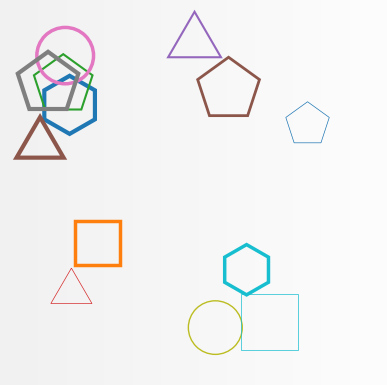[{"shape": "pentagon", "thickness": 0.5, "radius": 0.29, "center": [0.794, 0.677]}, {"shape": "hexagon", "thickness": 3, "radius": 0.38, "center": [0.18, 0.728]}, {"shape": "square", "thickness": 2.5, "radius": 0.29, "center": [0.252, 0.369]}, {"shape": "pentagon", "thickness": 1.5, "radius": 0.4, "center": [0.163, 0.78]}, {"shape": "triangle", "thickness": 0.5, "radius": 0.31, "center": [0.184, 0.242]}, {"shape": "triangle", "thickness": 1.5, "radius": 0.39, "center": [0.502, 0.891]}, {"shape": "pentagon", "thickness": 2, "radius": 0.42, "center": [0.59, 0.767]}, {"shape": "triangle", "thickness": 3, "radius": 0.35, "center": [0.103, 0.626]}, {"shape": "circle", "thickness": 2.5, "radius": 0.37, "center": [0.168, 0.856]}, {"shape": "pentagon", "thickness": 3, "radius": 0.41, "center": [0.124, 0.783]}, {"shape": "circle", "thickness": 1, "radius": 0.35, "center": [0.556, 0.149]}, {"shape": "square", "thickness": 0.5, "radius": 0.37, "center": [0.696, 0.164]}, {"shape": "hexagon", "thickness": 2.5, "radius": 0.33, "center": [0.636, 0.299]}]